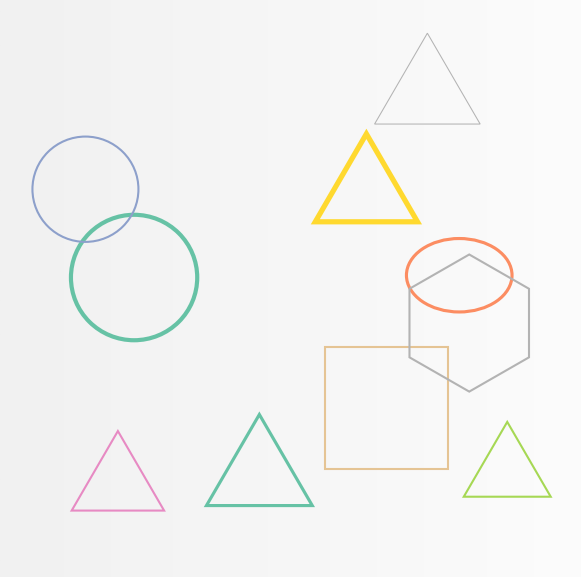[{"shape": "circle", "thickness": 2, "radius": 0.54, "center": [0.231, 0.519]}, {"shape": "triangle", "thickness": 1.5, "radius": 0.53, "center": [0.446, 0.176]}, {"shape": "oval", "thickness": 1.5, "radius": 0.45, "center": [0.79, 0.523]}, {"shape": "circle", "thickness": 1, "radius": 0.46, "center": [0.147, 0.671]}, {"shape": "triangle", "thickness": 1, "radius": 0.46, "center": [0.203, 0.161]}, {"shape": "triangle", "thickness": 1, "radius": 0.43, "center": [0.873, 0.182]}, {"shape": "triangle", "thickness": 2.5, "radius": 0.51, "center": [0.63, 0.666]}, {"shape": "square", "thickness": 1, "radius": 0.53, "center": [0.665, 0.293]}, {"shape": "hexagon", "thickness": 1, "radius": 0.59, "center": [0.807, 0.44]}, {"shape": "triangle", "thickness": 0.5, "radius": 0.52, "center": [0.735, 0.837]}]